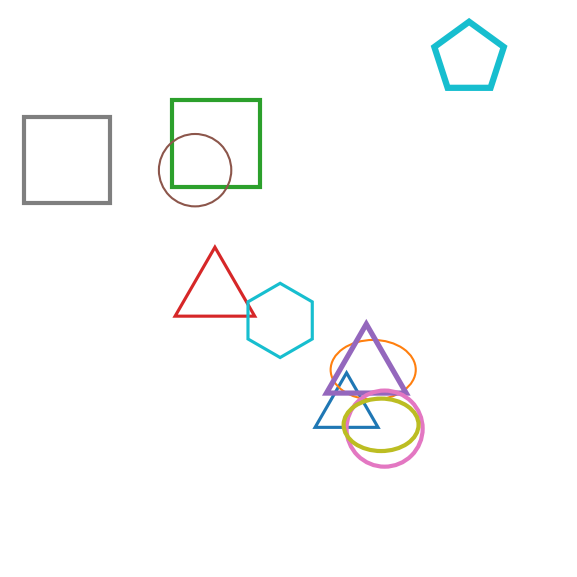[{"shape": "triangle", "thickness": 1.5, "radius": 0.31, "center": [0.6, 0.291]}, {"shape": "oval", "thickness": 1, "radius": 0.37, "center": [0.646, 0.359]}, {"shape": "square", "thickness": 2, "radius": 0.38, "center": [0.374, 0.751]}, {"shape": "triangle", "thickness": 1.5, "radius": 0.4, "center": [0.372, 0.491]}, {"shape": "triangle", "thickness": 2.5, "radius": 0.4, "center": [0.634, 0.358]}, {"shape": "circle", "thickness": 1, "radius": 0.31, "center": [0.338, 0.704]}, {"shape": "circle", "thickness": 2, "radius": 0.33, "center": [0.666, 0.257]}, {"shape": "square", "thickness": 2, "radius": 0.37, "center": [0.116, 0.723]}, {"shape": "oval", "thickness": 2, "radius": 0.32, "center": [0.66, 0.264]}, {"shape": "pentagon", "thickness": 3, "radius": 0.32, "center": [0.812, 0.898]}, {"shape": "hexagon", "thickness": 1.5, "radius": 0.32, "center": [0.485, 0.444]}]